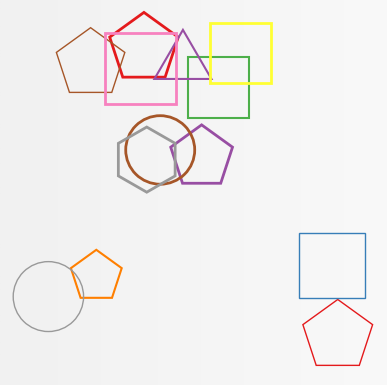[{"shape": "pentagon", "thickness": 2, "radius": 0.46, "center": [0.371, 0.875]}, {"shape": "pentagon", "thickness": 1, "radius": 0.47, "center": [0.872, 0.128]}, {"shape": "square", "thickness": 1, "radius": 0.42, "center": [0.856, 0.309]}, {"shape": "square", "thickness": 1.5, "radius": 0.4, "center": [0.564, 0.773]}, {"shape": "pentagon", "thickness": 2, "radius": 0.42, "center": [0.52, 0.592]}, {"shape": "triangle", "thickness": 1.5, "radius": 0.42, "center": [0.472, 0.837]}, {"shape": "pentagon", "thickness": 1.5, "radius": 0.34, "center": [0.249, 0.282]}, {"shape": "square", "thickness": 2, "radius": 0.39, "center": [0.621, 0.863]}, {"shape": "circle", "thickness": 2, "radius": 0.45, "center": [0.413, 0.611]}, {"shape": "pentagon", "thickness": 1, "radius": 0.46, "center": [0.234, 0.835]}, {"shape": "square", "thickness": 2, "radius": 0.46, "center": [0.363, 0.823]}, {"shape": "hexagon", "thickness": 2, "radius": 0.42, "center": [0.379, 0.585]}, {"shape": "circle", "thickness": 1, "radius": 0.45, "center": [0.125, 0.23]}]